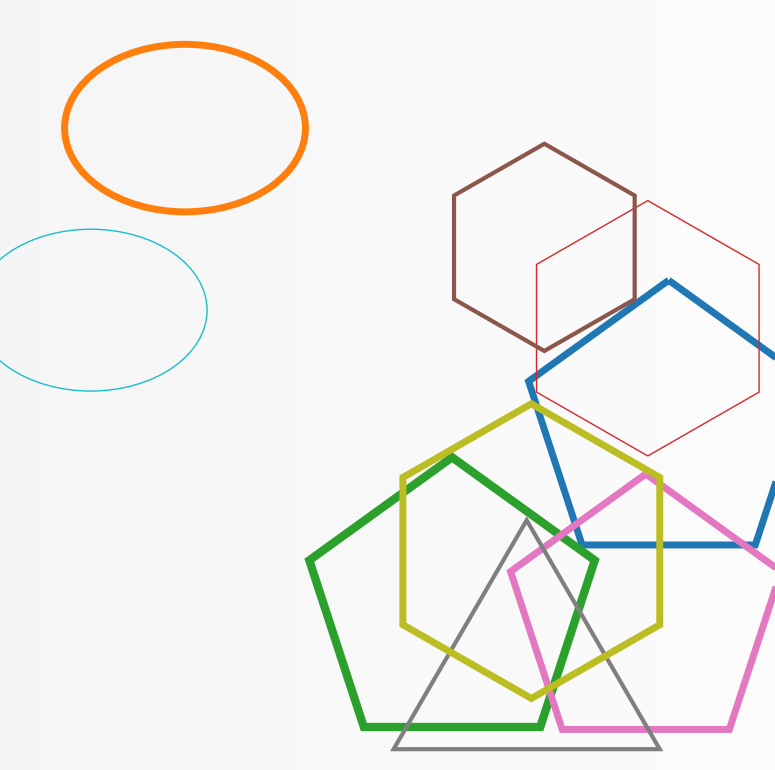[{"shape": "pentagon", "thickness": 2.5, "radius": 0.95, "center": [0.863, 0.446]}, {"shape": "oval", "thickness": 2.5, "radius": 0.78, "center": [0.239, 0.834]}, {"shape": "pentagon", "thickness": 3, "radius": 0.97, "center": [0.583, 0.212]}, {"shape": "hexagon", "thickness": 0.5, "radius": 0.83, "center": [0.836, 0.574]}, {"shape": "hexagon", "thickness": 1.5, "radius": 0.67, "center": [0.702, 0.679]}, {"shape": "pentagon", "thickness": 2.5, "radius": 0.92, "center": [0.833, 0.201]}, {"shape": "triangle", "thickness": 1.5, "radius": 0.99, "center": [0.68, 0.126]}, {"shape": "hexagon", "thickness": 2.5, "radius": 0.96, "center": [0.686, 0.284]}, {"shape": "oval", "thickness": 0.5, "radius": 0.75, "center": [0.117, 0.597]}]